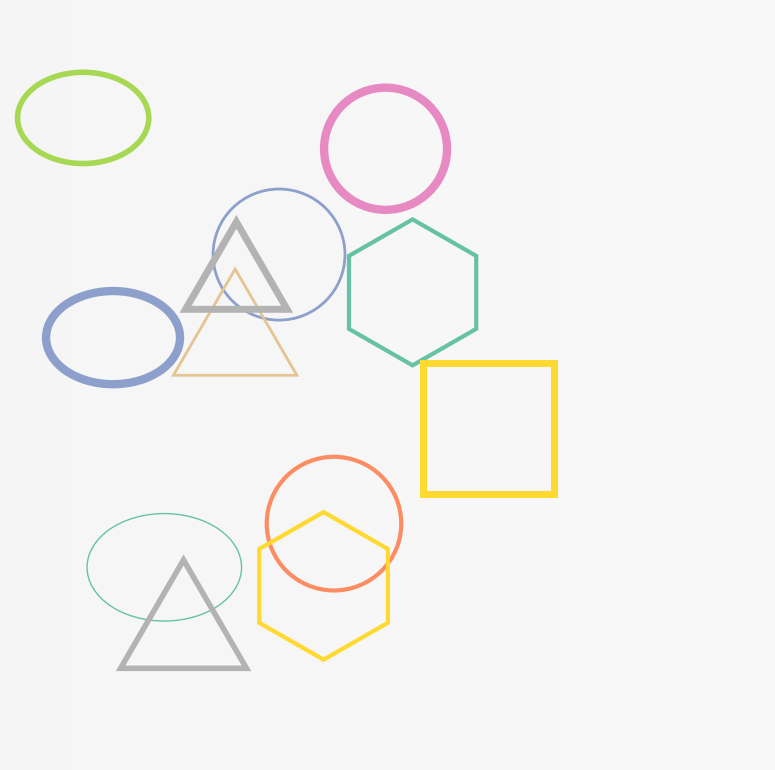[{"shape": "hexagon", "thickness": 1.5, "radius": 0.47, "center": [0.532, 0.62]}, {"shape": "oval", "thickness": 0.5, "radius": 0.5, "center": [0.212, 0.263]}, {"shape": "circle", "thickness": 1.5, "radius": 0.43, "center": [0.431, 0.32]}, {"shape": "circle", "thickness": 1, "radius": 0.43, "center": [0.36, 0.669]}, {"shape": "oval", "thickness": 3, "radius": 0.43, "center": [0.146, 0.562]}, {"shape": "circle", "thickness": 3, "radius": 0.4, "center": [0.498, 0.807]}, {"shape": "oval", "thickness": 2, "radius": 0.42, "center": [0.107, 0.847]}, {"shape": "hexagon", "thickness": 1.5, "radius": 0.48, "center": [0.418, 0.239]}, {"shape": "square", "thickness": 2.5, "radius": 0.43, "center": [0.63, 0.444]}, {"shape": "triangle", "thickness": 1, "radius": 0.46, "center": [0.303, 0.559]}, {"shape": "triangle", "thickness": 2, "radius": 0.47, "center": [0.237, 0.179]}, {"shape": "triangle", "thickness": 2.5, "radius": 0.38, "center": [0.305, 0.636]}]